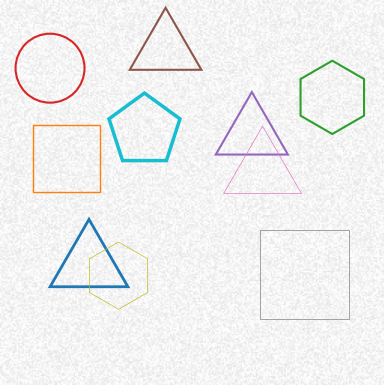[{"shape": "triangle", "thickness": 2, "radius": 0.58, "center": [0.231, 0.314]}, {"shape": "square", "thickness": 1, "radius": 0.44, "center": [0.173, 0.588]}, {"shape": "hexagon", "thickness": 1.5, "radius": 0.48, "center": [0.863, 0.747]}, {"shape": "circle", "thickness": 1.5, "radius": 0.45, "center": [0.13, 0.823]}, {"shape": "triangle", "thickness": 1.5, "radius": 0.54, "center": [0.654, 0.653]}, {"shape": "triangle", "thickness": 1.5, "radius": 0.54, "center": [0.43, 0.872]}, {"shape": "triangle", "thickness": 0.5, "radius": 0.58, "center": [0.682, 0.556]}, {"shape": "square", "thickness": 0.5, "radius": 0.58, "center": [0.79, 0.286]}, {"shape": "hexagon", "thickness": 0.5, "radius": 0.44, "center": [0.308, 0.284]}, {"shape": "pentagon", "thickness": 2.5, "radius": 0.48, "center": [0.375, 0.661]}]